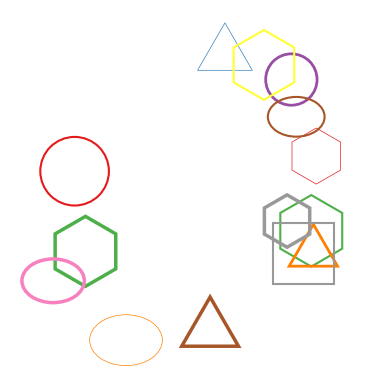[{"shape": "circle", "thickness": 1.5, "radius": 0.45, "center": [0.194, 0.555]}, {"shape": "hexagon", "thickness": 0.5, "radius": 0.36, "center": [0.821, 0.595]}, {"shape": "triangle", "thickness": 0.5, "radius": 0.41, "center": [0.584, 0.858]}, {"shape": "hexagon", "thickness": 2.5, "radius": 0.45, "center": [0.222, 0.347]}, {"shape": "hexagon", "thickness": 1.5, "radius": 0.46, "center": [0.808, 0.4]}, {"shape": "circle", "thickness": 2, "radius": 0.33, "center": [0.757, 0.793]}, {"shape": "triangle", "thickness": 2, "radius": 0.36, "center": [0.814, 0.345]}, {"shape": "oval", "thickness": 0.5, "radius": 0.47, "center": [0.327, 0.116]}, {"shape": "hexagon", "thickness": 1.5, "radius": 0.45, "center": [0.686, 0.831]}, {"shape": "oval", "thickness": 1.5, "radius": 0.37, "center": [0.769, 0.697]}, {"shape": "triangle", "thickness": 2.5, "radius": 0.43, "center": [0.546, 0.143]}, {"shape": "oval", "thickness": 2.5, "radius": 0.41, "center": [0.138, 0.271]}, {"shape": "square", "thickness": 1.5, "radius": 0.4, "center": [0.789, 0.341]}, {"shape": "hexagon", "thickness": 2.5, "radius": 0.34, "center": [0.746, 0.426]}]